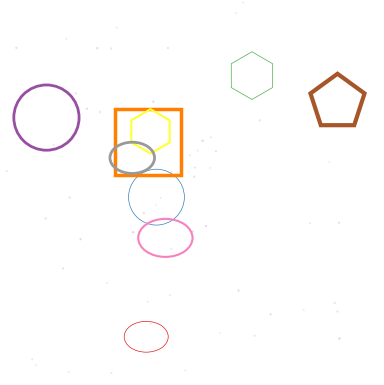[{"shape": "oval", "thickness": 0.5, "radius": 0.29, "center": [0.38, 0.125]}, {"shape": "circle", "thickness": 0.5, "radius": 0.36, "center": [0.406, 0.488]}, {"shape": "hexagon", "thickness": 0.5, "radius": 0.31, "center": [0.654, 0.804]}, {"shape": "circle", "thickness": 2, "radius": 0.42, "center": [0.121, 0.695]}, {"shape": "square", "thickness": 2.5, "radius": 0.43, "center": [0.384, 0.631]}, {"shape": "hexagon", "thickness": 1.5, "radius": 0.29, "center": [0.391, 0.659]}, {"shape": "pentagon", "thickness": 3, "radius": 0.37, "center": [0.877, 0.735]}, {"shape": "oval", "thickness": 1.5, "radius": 0.35, "center": [0.43, 0.382]}, {"shape": "oval", "thickness": 2, "radius": 0.29, "center": [0.344, 0.59]}]